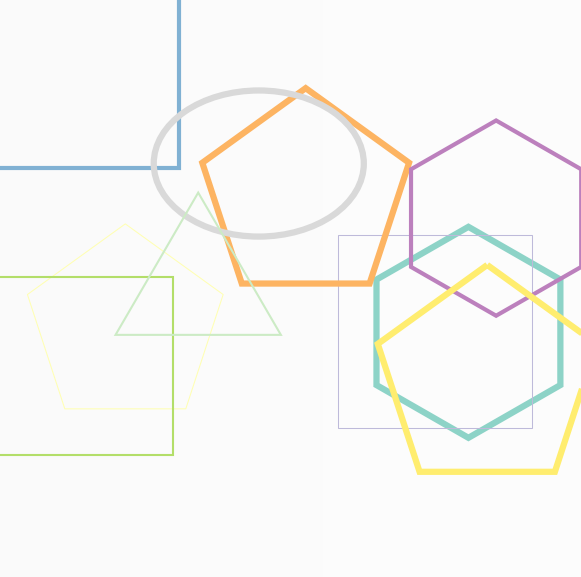[{"shape": "hexagon", "thickness": 3, "radius": 0.91, "center": [0.806, 0.424]}, {"shape": "pentagon", "thickness": 0.5, "radius": 0.89, "center": [0.216, 0.434]}, {"shape": "square", "thickness": 0.5, "radius": 0.83, "center": [0.749, 0.425]}, {"shape": "square", "thickness": 2, "radius": 0.85, "center": [0.139, 0.878]}, {"shape": "pentagon", "thickness": 3, "radius": 0.94, "center": [0.526, 0.659]}, {"shape": "square", "thickness": 1, "radius": 0.77, "center": [0.143, 0.366]}, {"shape": "oval", "thickness": 3, "radius": 0.9, "center": [0.445, 0.716]}, {"shape": "hexagon", "thickness": 2, "radius": 0.85, "center": [0.854, 0.621]}, {"shape": "triangle", "thickness": 1, "radius": 0.82, "center": [0.341, 0.501]}, {"shape": "pentagon", "thickness": 3, "radius": 0.99, "center": [0.838, 0.342]}]